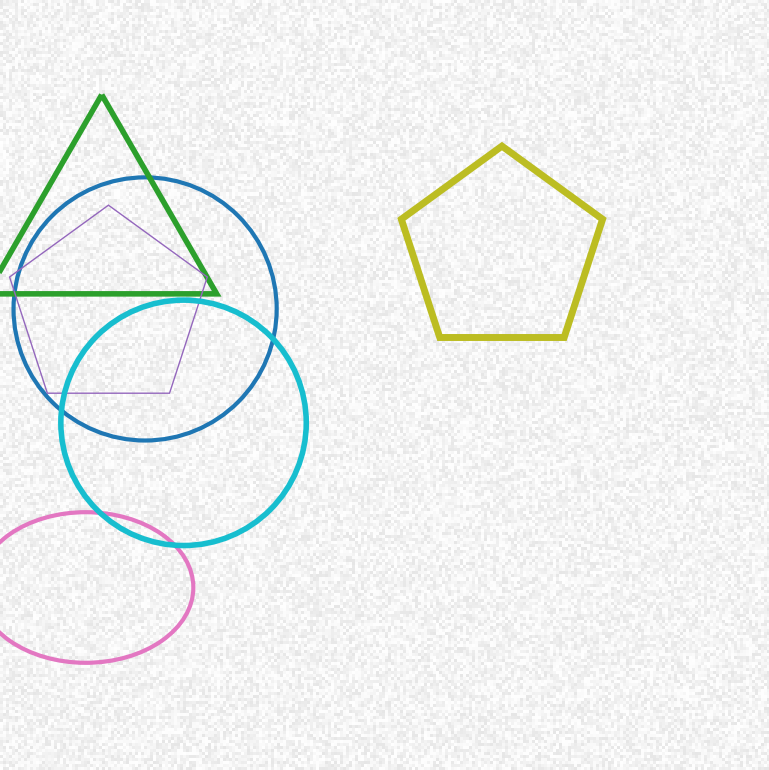[{"shape": "circle", "thickness": 1.5, "radius": 0.85, "center": [0.188, 0.599]}, {"shape": "triangle", "thickness": 2, "radius": 0.86, "center": [0.132, 0.705]}, {"shape": "pentagon", "thickness": 0.5, "radius": 0.67, "center": [0.141, 0.599]}, {"shape": "oval", "thickness": 1.5, "radius": 0.7, "center": [0.111, 0.237]}, {"shape": "pentagon", "thickness": 2.5, "radius": 0.69, "center": [0.652, 0.673]}, {"shape": "circle", "thickness": 2, "radius": 0.8, "center": [0.238, 0.451]}]